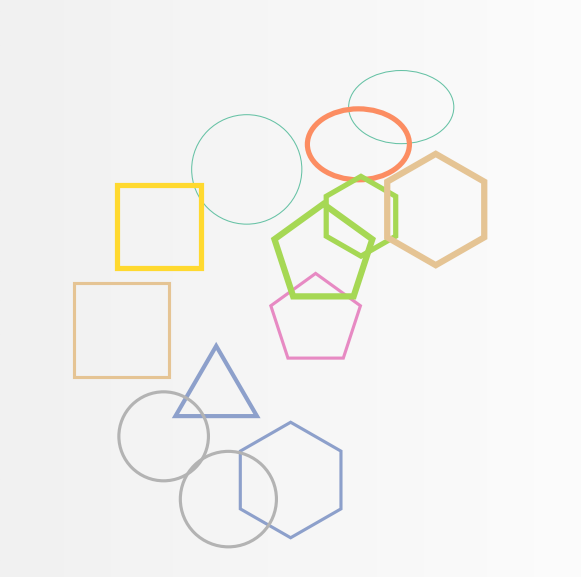[{"shape": "circle", "thickness": 0.5, "radius": 0.47, "center": [0.425, 0.706]}, {"shape": "oval", "thickness": 0.5, "radius": 0.45, "center": [0.69, 0.814]}, {"shape": "oval", "thickness": 2.5, "radius": 0.44, "center": [0.617, 0.749]}, {"shape": "hexagon", "thickness": 1.5, "radius": 0.5, "center": [0.5, 0.168]}, {"shape": "triangle", "thickness": 2, "radius": 0.4, "center": [0.372, 0.319]}, {"shape": "pentagon", "thickness": 1.5, "radius": 0.41, "center": [0.543, 0.445]}, {"shape": "pentagon", "thickness": 3, "radius": 0.44, "center": [0.556, 0.557]}, {"shape": "hexagon", "thickness": 2.5, "radius": 0.35, "center": [0.621, 0.625]}, {"shape": "square", "thickness": 2.5, "radius": 0.36, "center": [0.274, 0.607]}, {"shape": "hexagon", "thickness": 3, "radius": 0.48, "center": [0.75, 0.636]}, {"shape": "square", "thickness": 1.5, "radius": 0.41, "center": [0.209, 0.428]}, {"shape": "circle", "thickness": 1.5, "radius": 0.39, "center": [0.282, 0.244]}, {"shape": "circle", "thickness": 1.5, "radius": 0.41, "center": [0.393, 0.135]}]